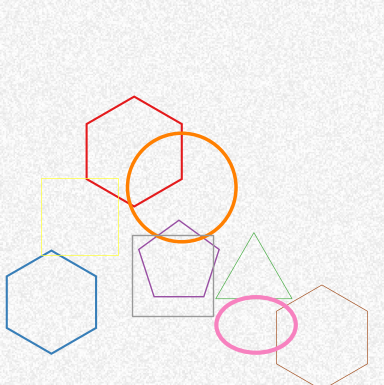[{"shape": "hexagon", "thickness": 1.5, "radius": 0.71, "center": [0.349, 0.606]}, {"shape": "hexagon", "thickness": 1.5, "radius": 0.67, "center": [0.134, 0.215]}, {"shape": "triangle", "thickness": 0.5, "radius": 0.57, "center": [0.66, 0.281]}, {"shape": "pentagon", "thickness": 1, "radius": 0.55, "center": [0.465, 0.318]}, {"shape": "circle", "thickness": 2.5, "radius": 0.7, "center": [0.472, 0.513]}, {"shape": "square", "thickness": 0.5, "radius": 0.5, "center": [0.207, 0.438]}, {"shape": "hexagon", "thickness": 0.5, "radius": 0.68, "center": [0.836, 0.123]}, {"shape": "oval", "thickness": 3, "radius": 0.52, "center": [0.665, 0.156]}, {"shape": "square", "thickness": 1, "radius": 0.52, "center": [0.448, 0.285]}]